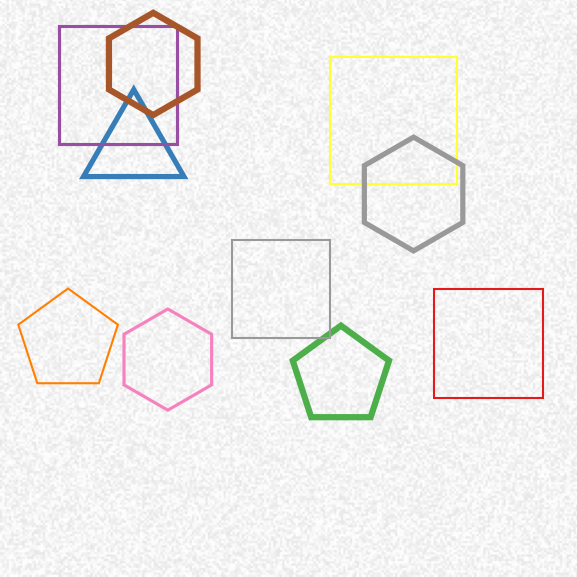[{"shape": "square", "thickness": 1, "radius": 0.47, "center": [0.845, 0.404]}, {"shape": "triangle", "thickness": 2.5, "radius": 0.5, "center": [0.232, 0.744]}, {"shape": "pentagon", "thickness": 3, "radius": 0.44, "center": [0.59, 0.348]}, {"shape": "square", "thickness": 1.5, "radius": 0.51, "center": [0.204, 0.852]}, {"shape": "pentagon", "thickness": 1, "radius": 0.45, "center": [0.118, 0.409]}, {"shape": "square", "thickness": 1, "radius": 0.55, "center": [0.682, 0.791]}, {"shape": "hexagon", "thickness": 3, "radius": 0.44, "center": [0.265, 0.888]}, {"shape": "hexagon", "thickness": 1.5, "radius": 0.44, "center": [0.291, 0.376]}, {"shape": "hexagon", "thickness": 2.5, "radius": 0.49, "center": [0.716, 0.663]}, {"shape": "square", "thickness": 1, "radius": 0.42, "center": [0.487, 0.499]}]